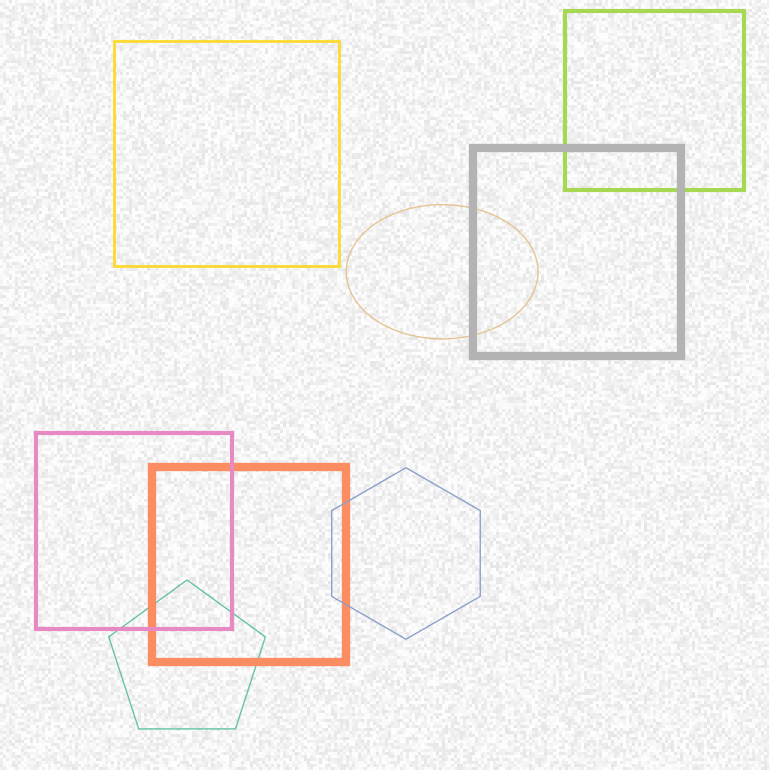[{"shape": "pentagon", "thickness": 0.5, "radius": 0.53, "center": [0.243, 0.14]}, {"shape": "square", "thickness": 3, "radius": 0.63, "center": [0.323, 0.267]}, {"shape": "hexagon", "thickness": 0.5, "radius": 0.56, "center": [0.527, 0.281]}, {"shape": "square", "thickness": 1.5, "radius": 0.64, "center": [0.174, 0.311]}, {"shape": "square", "thickness": 1.5, "radius": 0.58, "center": [0.85, 0.87]}, {"shape": "square", "thickness": 1, "radius": 0.73, "center": [0.294, 0.801]}, {"shape": "oval", "thickness": 0.5, "radius": 0.62, "center": [0.574, 0.647]}, {"shape": "square", "thickness": 3, "radius": 0.68, "center": [0.749, 0.673]}]